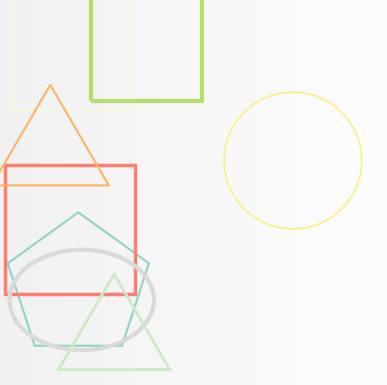[{"shape": "pentagon", "thickness": 1.5, "radius": 0.96, "center": [0.202, 0.257]}, {"shape": "square", "thickness": 0.5, "radius": 0.74, "center": [0.182, 0.86]}, {"shape": "square", "thickness": 2.5, "radius": 0.84, "center": [0.181, 0.403]}, {"shape": "triangle", "thickness": 1.5, "radius": 0.87, "center": [0.13, 0.606]}, {"shape": "square", "thickness": 3, "radius": 0.71, "center": [0.377, 0.88]}, {"shape": "oval", "thickness": 3, "radius": 0.93, "center": [0.211, 0.221]}, {"shape": "triangle", "thickness": 2, "radius": 0.83, "center": [0.295, 0.123]}, {"shape": "circle", "thickness": 1, "radius": 0.89, "center": [0.756, 0.583]}]